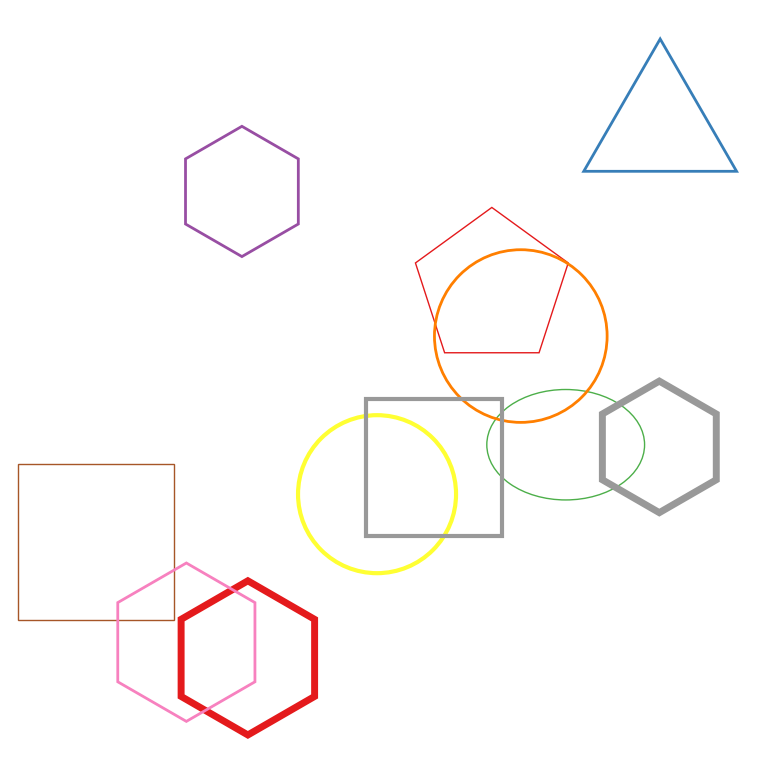[{"shape": "hexagon", "thickness": 2.5, "radius": 0.5, "center": [0.322, 0.146]}, {"shape": "pentagon", "thickness": 0.5, "radius": 0.52, "center": [0.639, 0.626]}, {"shape": "triangle", "thickness": 1, "radius": 0.57, "center": [0.857, 0.835]}, {"shape": "oval", "thickness": 0.5, "radius": 0.51, "center": [0.735, 0.422]}, {"shape": "hexagon", "thickness": 1, "radius": 0.42, "center": [0.314, 0.751]}, {"shape": "circle", "thickness": 1, "radius": 0.56, "center": [0.676, 0.564]}, {"shape": "circle", "thickness": 1.5, "radius": 0.51, "center": [0.49, 0.358]}, {"shape": "square", "thickness": 0.5, "radius": 0.51, "center": [0.124, 0.296]}, {"shape": "hexagon", "thickness": 1, "radius": 0.51, "center": [0.242, 0.166]}, {"shape": "hexagon", "thickness": 2.5, "radius": 0.43, "center": [0.856, 0.42]}, {"shape": "square", "thickness": 1.5, "radius": 0.44, "center": [0.563, 0.393]}]